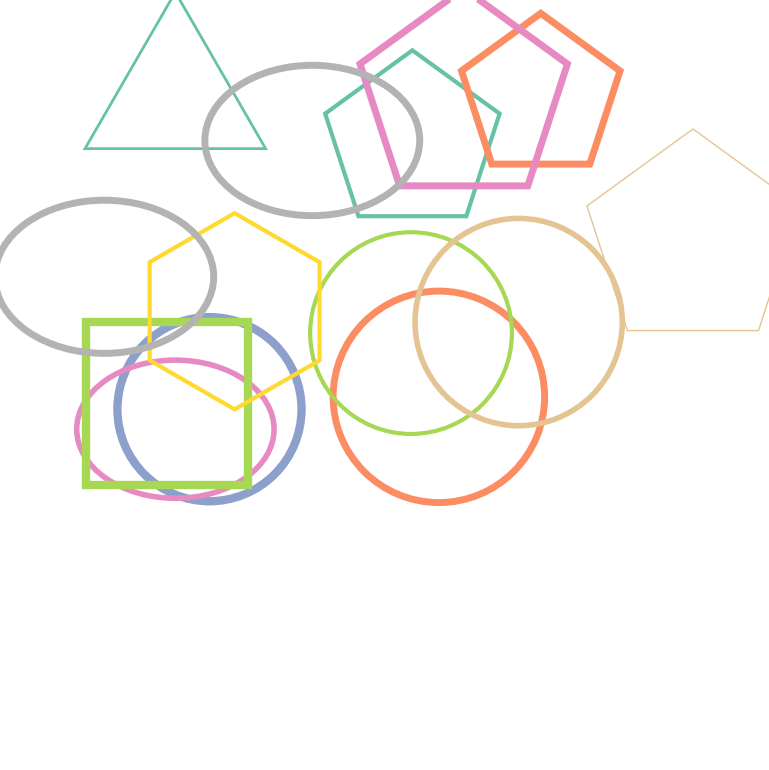[{"shape": "triangle", "thickness": 1, "radius": 0.68, "center": [0.228, 0.875]}, {"shape": "pentagon", "thickness": 1.5, "radius": 0.6, "center": [0.536, 0.816]}, {"shape": "pentagon", "thickness": 2.5, "radius": 0.54, "center": [0.702, 0.874]}, {"shape": "circle", "thickness": 2.5, "radius": 0.69, "center": [0.57, 0.485]}, {"shape": "circle", "thickness": 3, "radius": 0.6, "center": [0.272, 0.469]}, {"shape": "oval", "thickness": 2, "radius": 0.64, "center": [0.228, 0.443]}, {"shape": "pentagon", "thickness": 2.5, "radius": 0.71, "center": [0.602, 0.873]}, {"shape": "square", "thickness": 3, "radius": 0.53, "center": [0.217, 0.476]}, {"shape": "circle", "thickness": 1.5, "radius": 0.66, "center": [0.534, 0.567]}, {"shape": "hexagon", "thickness": 1.5, "radius": 0.64, "center": [0.305, 0.596]}, {"shape": "pentagon", "thickness": 0.5, "radius": 0.72, "center": [0.9, 0.688]}, {"shape": "circle", "thickness": 2, "radius": 0.67, "center": [0.674, 0.582]}, {"shape": "oval", "thickness": 2.5, "radius": 0.71, "center": [0.135, 0.641]}, {"shape": "oval", "thickness": 2.5, "radius": 0.7, "center": [0.406, 0.818]}]